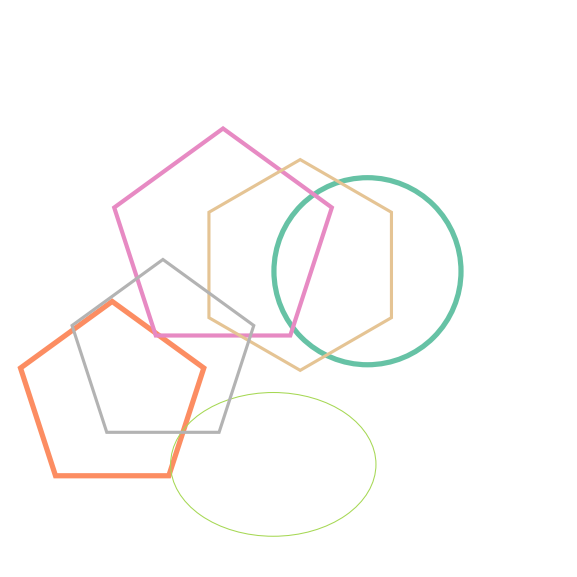[{"shape": "circle", "thickness": 2.5, "radius": 0.81, "center": [0.636, 0.529]}, {"shape": "pentagon", "thickness": 2.5, "radius": 0.83, "center": [0.194, 0.31]}, {"shape": "pentagon", "thickness": 2, "radius": 0.99, "center": [0.386, 0.578]}, {"shape": "oval", "thickness": 0.5, "radius": 0.89, "center": [0.473, 0.195]}, {"shape": "hexagon", "thickness": 1.5, "radius": 0.91, "center": [0.52, 0.54]}, {"shape": "pentagon", "thickness": 1.5, "radius": 0.83, "center": [0.282, 0.384]}]